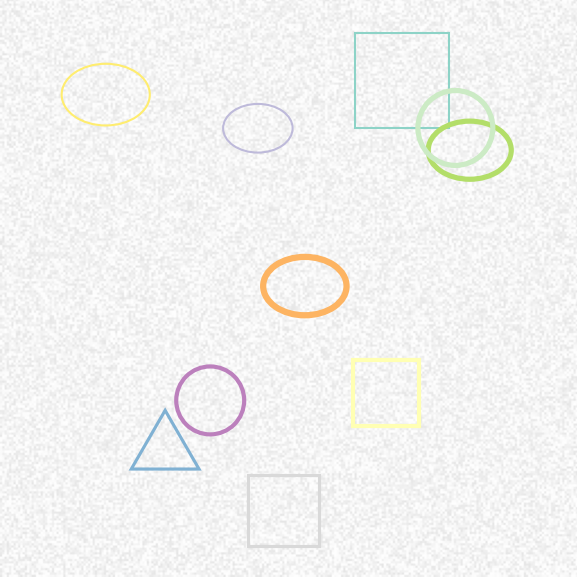[{"shape": "square", "thickness": 1, "radius": 0.41, "center": [0.696, 0.86]}, {"shape": "square", "thickness": 2, "radius": 0.29, "center": [0.668, 0.319]}, {"shape": "oval", "thickness": 1, "radius": 0.3, "center": [0.447, 0.777]}, {"shape": "triangle", "thickness": 1.5, "radius": 0.34, "center": [0.286, 0.221]}, {"shape": "oval", "thickness": 3, "radius": 0.36, "center": [0.528, 0.504]}, {"shape": "oval", "thickness": 2.5, "radius": 0.36, "center": [0.813, 0.739]}, {"shape": "square", "thickness": 1.5, "radius": 0.31, "center": [0.491, 0.116]}, {"shape": "circle", "thickness": 2, "radius": 0.29, "center": [0.364, 0.306]}, {"shape": "circle", "thickness": 2.5, "radius": 0.32, "center": [0.789, 0.778]}, {"shape": "oval", "thickness": 1, "radius": 0.38, "center": [0.183, 0.835]}]